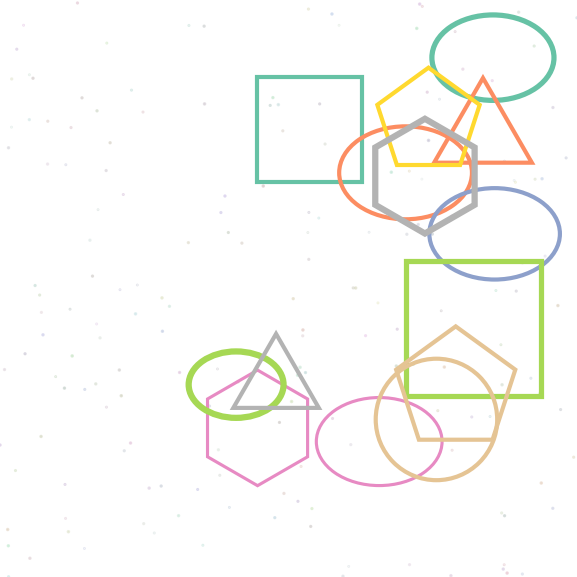[{"shape": "oval", "thickness": 2.5, "radius": 0.53, "center": [0.854, 0.899]}, {"shape": "square", "thickness": 2, "radius": 0.46, "center": [0.536, 0.775]}, {"shape": "oval", "thickness": 2, "radius": 0.57, "center": [0.702, 0.7]}, {"shape": "triangle", "thickness": 2, "radius": 0.49, "center": [0.836, 0.766]}, {"shape": "oval", "thickness": 2, "radius": 0.57, "center": [0.856, 0.594]}, {"shape": "oval", "thickness": 1.5, "radius": 0.54, "center": [0.657, 0.235]}, {"shape": "hexagon", "thickness": 1.5, "radius": 0.5, "center": [0.446, 0.258]}, {"shape": "oval", "thickness": 3, "radius": 0.41, "center": [0.409, 0.333]}, {"shape": "square", "thickness": 2.5, "radius": 0.58, "center": [0.82, 0.43]}, {"shape": "pentagon", "thickness": 2, "radius": 0.47, "center": [0.742, 0.789]}, {"shape": "pentagon", "thickness": 2, "radius": 0.54, "center": [0.789, 0.325]}, {"shape": "circle", "thickness": 2, "radius": 0.53, "center": [0.756, 0.273]}, {"shape": "triangle", "thickness": 2, "radius": 0.43, "center": [0.478, 0.336]}, {"shape": "hexagon", "thickness": 3, "radius": 0.5, "center": [0.736, 0.694]}]